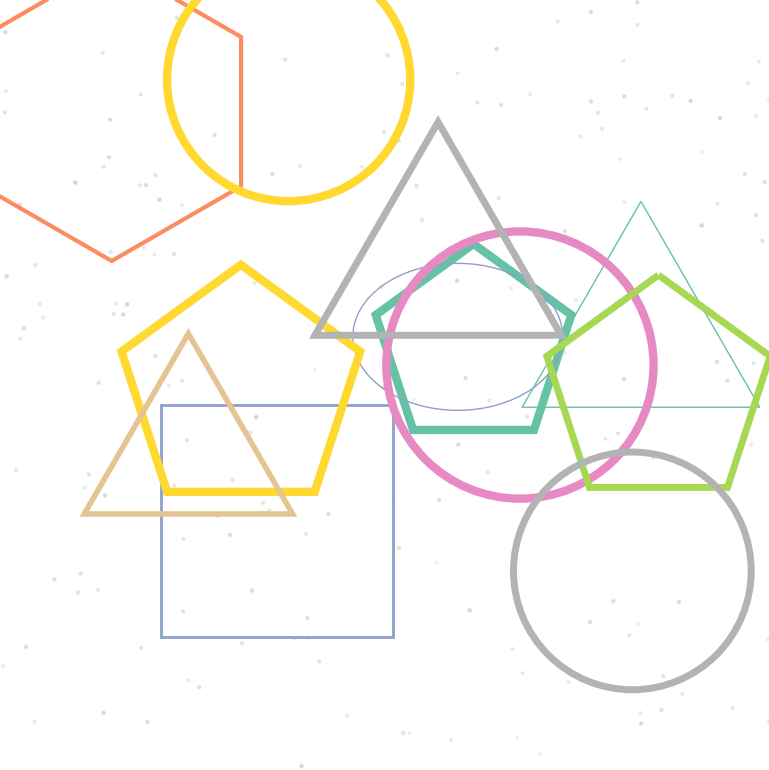[{"shape": "triangle", "thickness": 0.5, "radius": 0.89, "center": [0.832, 0.56]}, {"shape": "pentagon", "thickness": 3, "radius": 0.67, "center": [0.615, 0.55]}, {"shape": "hexagon", "thickness": 1.5, "radius": 0.97, "center": [0.145, 0.855]}, {"shape": "square", "thickness": 1, "radius": 0.76, "center": [0.36, 0.324]}, {"shape": "oval", "thickness": 0.5, "radius": 0.68, "center": [0.594, 0.563]}, {"shape": "circle", "thickness": 3, "radius": 0.87, "center": [0.675, 0.526]}, {"shape": "pentagon", "thickness": 2.5, "radius": 0.76, "center": [0.855, 0.49]}, {"shape": "pentagon", "thickness": 3, "radius": 0.82, "center": [0.313, 0.493]}, {"shape": "circle", "thickness": 3, "radius": 0.79, "center": [0.375, 0.897]}, {"shape": "triangle", "thickness": 2, "radius": 0.78, "center": [0.245, 0.411]}, {"shape": "triangle", "thickness": 2.5, "radius": 0.92, "center": [0.569, 0.657]}, {"shape": "circle", "thickness": 2.5, "radius": 0.77, "center": [0.821, 0.259]}]